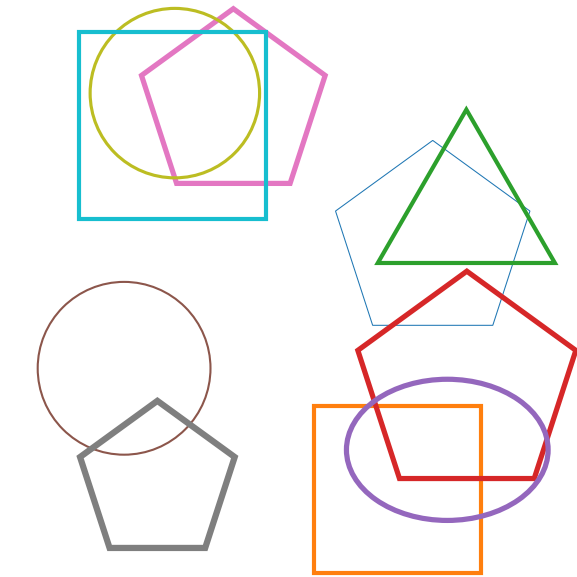[{"shape": "pentagon", "thickness": 0.5, "radius": 0.88, "center": [0.749, 0.579]}, {"shape": "square", "thickness": 2, "radius": 0.72, "center": [0.689, 0.151]}, {"shape": "triangle", "thickness": 2, "radius": 0.89, "center": [0.808, 0.632]}, {"shape": "pentagon", "thickness": 2.5, "radius": 0.99, "center": [0.808, 0.331]}, {"shape": "oval", "thickness": 2.5, "radius": 0.87, "center": [0.775, 0.22]}, {"shape": "circle", "thickness": 1, "radius": 0.75, "center": [0.215, 0.361]}, {"shape": "pentagon", "thickness": 2.5, "radius": 0.84, "center": [0.404, 0.817]}, {"shape": "pentagon", "thickness": 3, "radius": 0.7, "center": [0.273, 0.164]}, {"shape": "circle", "thickness": 1.5, "radius": 0.73, "center": [0.303, 0.838]}, {"shape": "square", "thickness": 2, "radius": 0.81, "center": [0.299, 0.782]}]